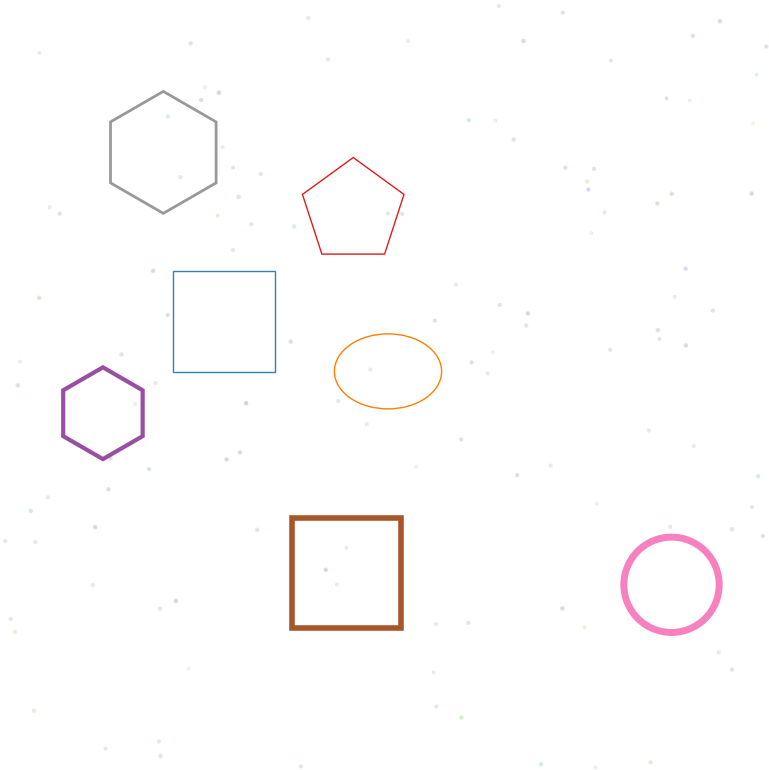[{"shape": "pentagon", "thickness": 0.5, "radius": 0.35, "center": [0.459, 0.726]}, {"shape": "square", "thickness": 0.5, "radius": 0.33, "center": [0.291, 0.582]}, {"shape": "hexagon", "thickness": 1.5, "radius": 0.3, "center": [0.134, 0.463]}, {"shape": "oval", "thickness": 0.5, "radius": 0.35, "center": [0.504, 0.518]}, {"shape": "square", "thickness": 2, "radius": 0.36, "center": [0.45, 0.255]}, {"shape": "circle", "thickness": 2.5, "radius": 0.31, "center": [0.872, 0.241]}, {"shape": "hexagon", "thickness": 1, "radius": 0.4, "center": [0.212, 0.802]}]